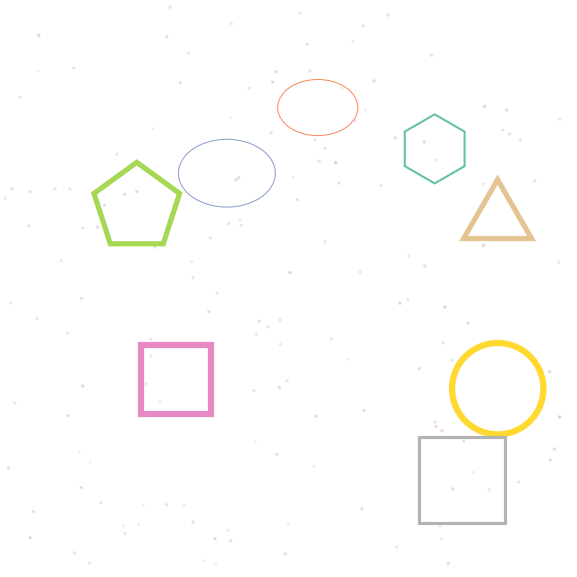[{"shape": "hexagon", "thickness": 1, "radius": 0.3, "center": [0.753, 0.741]}, {"shape": "oval", "thickness": 0.5, "radius": 0.35, "center": [0.55, 0.813]}, {"shape": "oval", "thickness": 0.5, "radius": 0.42, "center": [0.393, 0.699]}, {"shape": "square", "thickness": 3, "radius": 0.3, "center": [0.305, 0.342]}, {"shape": "pentagon", "thickness": 2.5, "radius": 0.39, "center": [0.237, 0.64]}, {"shape": "circle", "thickness": 3, "radius": 0.4, "center": [0.862, 0.326]}, {"shape": "triangle", "thickness": 2.5, "radius": 0.34, "center": [0.862, 0.62]}, {"shape": "square", "thickness": 1.5, "radius": 0.37, "center": [0.8, 0.168]}]